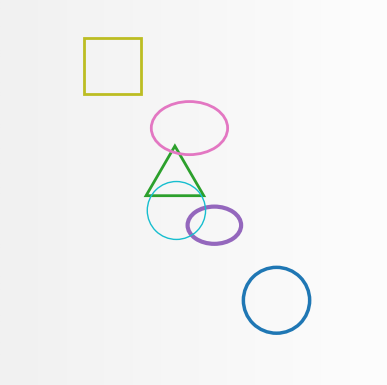[{"shape": "circle", "thickness": 2.5, "radius": 0.43, "center": [0.714, 0.22]}, {"shape": "triangle", "thickness": 2, "radius": 0.43, "center": [0.451, 0.535]}, {"shape": "oval", "thickness": 3, "radius": 0.35, "center": [0.553, 0.415]}, {"shape": "oval", "thickness": 2, "radius": 0.49, "center": [0.489, 0.667]}, {"shape": "square", "thickness": 2, "radius": 0.37, "center": [0.29, 0.83]}, {"shape": "circle", "thickness": 1, "radius": 0.38, "center": [0.455, 0.453]}]